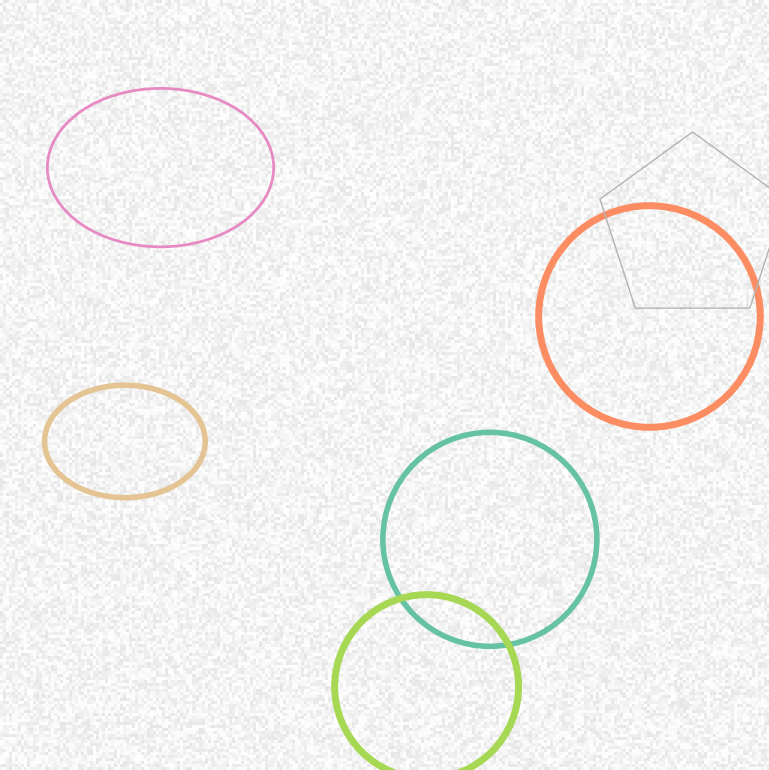[{"shape": "circle", "thickness": 2, "radius": 0.69, "center": [0.636, 0.3]}, {"shape": "circle", "thickness": 2.5, "radius": 0.72, "center": [0.843, 0.589]}, {"shape": "oval", "thickness": 1, "radius": 0.73, "center": [0.208, 0.782]}, {"shape": "circle", "thickness": 2.5, "radius": 0.6, "center": [0.554, 0.108]}, {"shape": "oval", "thickness": 2, "radius": 0.52, "center": [0.162, 0.427]}, {"shape": "pentagon", "thickness": 0.5, "radius": 0.63, "center": [0.899, 0.702]}]